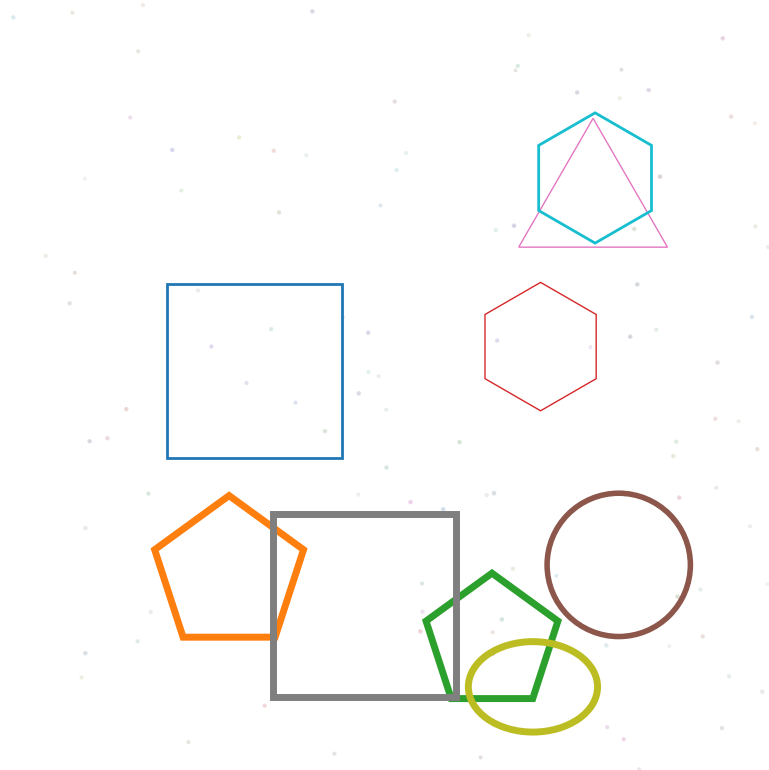[{"shape": "square", "thickness": 1, "radius": 0.57, "center": [0.331, 0.518]}, {"shape": "pentagon", "thickness": 2.5, "radius": 0.51, "center": [0.298, 0.255]}, {"shape": "pentagon", "thickness": 2.5, "radius": 0.45, "center": [0.639, 0.166]}, {"shape": "hexagon", "thickness": 0.5, "radius": 0.42, "center": [0.702, 0.55]}, {"shape": "circle", "thickness": 2, "radius": 0.47, "center": [0.804, 0.266]}, {"shape": "triangle", "thickness": 0.5, "radius": 0.56, "center": [0.77, 0.735]}, {"shape": "square", "thickness": 2.5, "radius": 0.59, "center": [0.473, 0.213]}, {"shape": "oval", "thickness": 2.5, "radius": 0.42, "center": [0.692, 0.108]}, {"shape": "hexagon", "thickness": 1, "radius": 0.42, "center": [0.773, 0.769]}]